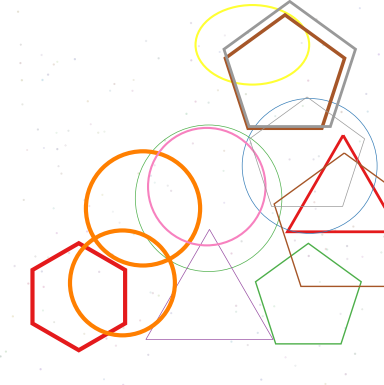[{"shape": "hexagon", "thickness": 3, "radius": 0.69, "center": [0.205, 0.229]}, {"shape": "triangle", "thickness": 2, "radius": 0.84, "center": [0.891, 0.481]}, {"shape": "circle", "thickness": 0.5, "radius": 0.88, "center": [0.804, 0.569]}, {"shape": "pentagon", "thickness": 1, "radius": 0.72, "center": [0.801, 0.224]}, {"shape": "circle", "thickness": 0.5, "radius": 0.95, "center": [0.542, 0.485]}, {"shape": "triangle", "thickness": 0.5, "radius": 0.95, "center": [0.544, 0.214]}, {"shape": "circle", "thickness": 3, "radius": 0.74, "center": [0.371, 0.459]}, {"shape": "circle", "thickness": 3, "radius": 0.68, "center": [0.318, 0.265]}, {"shape": "oval", "thickness": 1.5, "radius": 0.74, "center": [0.655, 0.884]}, {"shape": "pentagon", "thickness": 2.5, "radius": 0.81, "center": [0.74, 0.798]}, {"shape": "pentagon", "thickness": 1, "radius": 0.96, "center": [0.894, 0.411]}, {"shape": "circle", "thickness": 1.5, "radius": 0.76, "center": [0.537, 0.515]}, {"shape": "pentagon", "thickness": 2, "radius": 0.9, "center": [0.753, 0.817]}, {"shape": "pentagon", "thickness": 0.5, "radius": 0.79, "center": [0.798, 0.591]}]